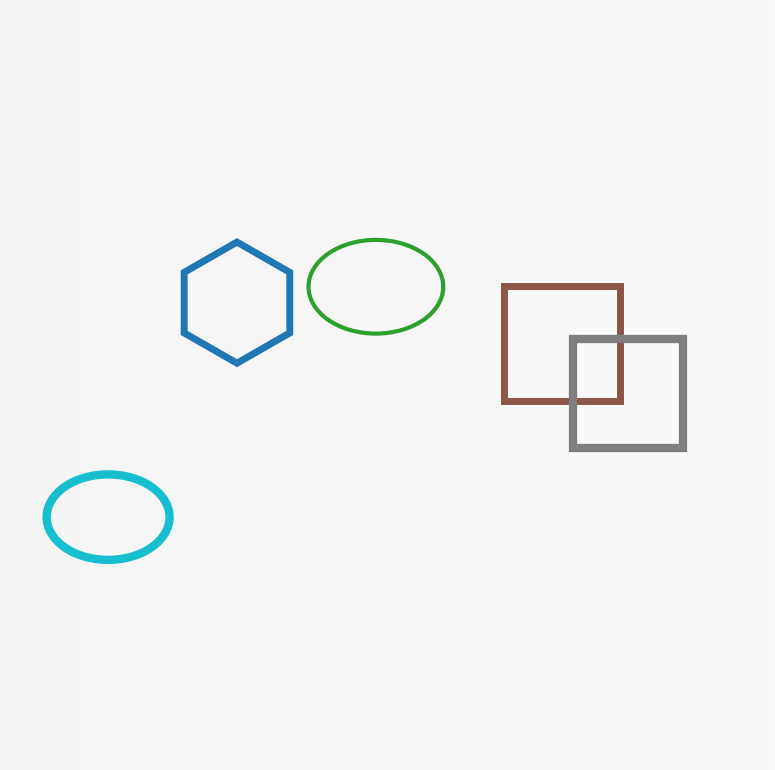[{"shape": "hexagon", "thickness": 2.5, "radius": 0.39, "center": [0.306, 0.607]}, {"shape": "oval", "thickness": 1.5, "radius": 0.43, "center": [0.485, 0.628]}, {"shape": "square", "thickness": 2.5, "radius": 0.38, "center": [0.726, 0.554]}, {"shape": "square", "thickness": 3, "radius": 0.35, "center": [0.81, 0.489]}, {"shape": "oval", "thickness": 3, "radius": 0.4, "center": [0.139, 0.328]}]